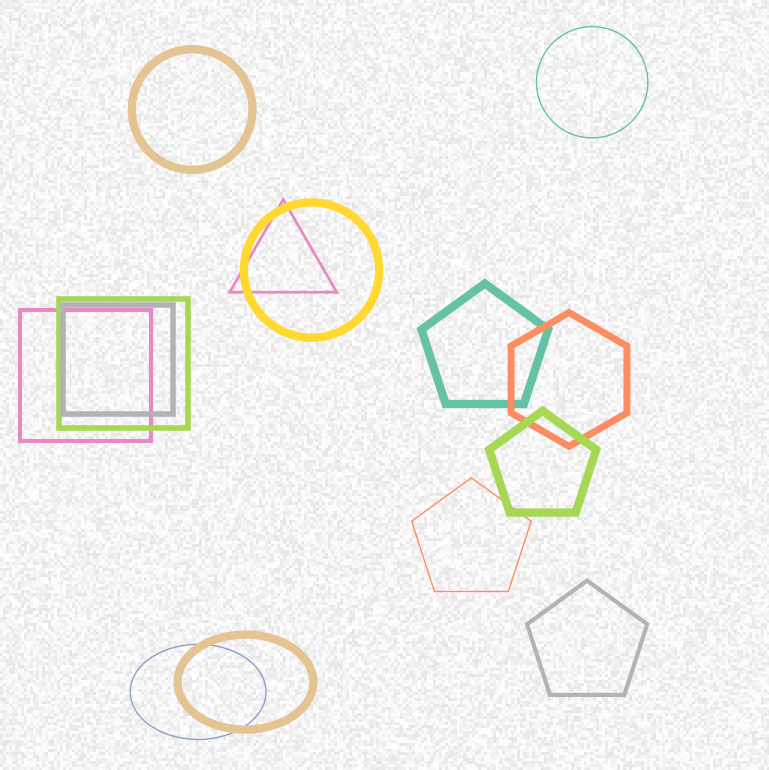[{"shape": "pentagon", "thickness": 3, "radius": 0.43, "center": [0.63, 0.545]}, {"shape": "circle", "thickness": 0.5, "radius": 0.36, "center": [0.769, 0.893]}, {"shape": "hexagon", "thickness": 2.5, "radius": 0.43, "center": [0.739, 0.507]}, {"shape": "pentagon", "thickness": 0.5, "radius": 0.41, "center": [0.612, 0.298]}, {"shape": "oval", "thickness": 0.5, "radius": 0.44, "center": [0.257, 0.101]}, {"shape": "square", "thickness": 1.5, "radius": 0.43, "center": [0.111, 0.513]}, {"shape": "triangle", "thickness": 1, "radius": 0.4, "center": [0.368, 0.661]}, {"shape": "square", "thickness": 2, "radius": 0.42, "center": [0.161, 0.528]}, {"shape": "pentagon", "thickness": 3, "radius": 0.37, "center": [0.705, 0.393]}, {"shape": "circle", "thickness": 3, "radius": 0.44, "center": [0.405, 0.649]}, {"shape": "circle", "thickness": 3, "radius": 0.39, "center": [0.25, 0.858]}, {"shape": "oval", "thickness": 3, "radius": 0.44, "center": [0.319, 0.114]}, {"shape": "pentagon", "thickness": 1.5, "radius": 0.41, "center": [0.763, 0.164]}, {"shape": "square", "thickness": 2, "radius": 0.36, "center": [0.154, 0.533]}]